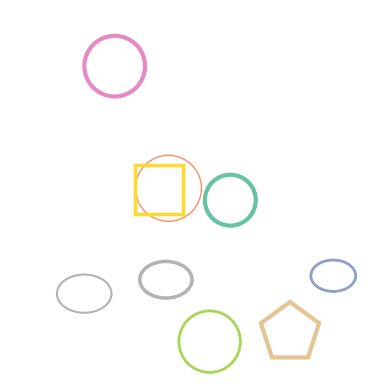[{"shape": "circle", "thickness": 3, "radius": 0.33, "center": [0.598, 0.48]}, {"shape": "circle", "thickness": 1, "radius": 0.43, "center": [0.438, 0.511]}, {"shape": "oval", "thickness": 2, "radius": 0.29, "center": [0.866, 0.284]}, {"shape": "circle", "thickness": 3, "radius": 0.39, "center": [0.298, 0.828]}, {"shape": "circle", "thickness": 2, "radius": 0.4, "center": [0.545, 0.113]}, {"shape": "square", "thickness": 2.5, "radius": 0.31, "center": [0.413, 0.507]}, {"shape": "pentagon", "thickness": 3, "radius": 0.4, "center": [0.753, 0.136]}, {"shape": "oval", "thickness": 2.5, "radius": 0.34, "center": [0.431, 0.273]}, {"shape": "oval", "thickness": 1.5, "radius": 0.35, "center": [0.219, 0.237]}]